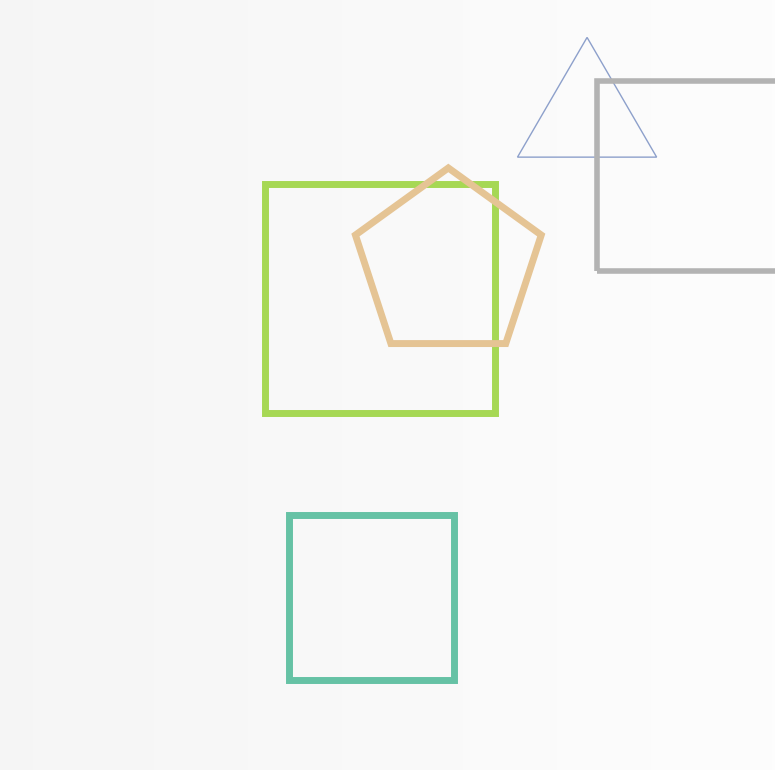[{"shape": "square", "thickness": 2.5, "radius": 0.53, "center": [0.48, 0.224]}, {"shape": "triangle", "thickness": 0.5, "radius": 0.52, "center": [0.758, 0.848]}, {"shape": "square", "thickness": 2.5, "radius": 0.74, "center": [0.491, 0.612]}, {"shape": "pentagon", "thickness": 2.5, "radius": 0.63, "center": [0.578, 0.656]}, {"shape": "square", "thickness": 2, "radius": 0.62, "center": [0.894, 0.772]}]